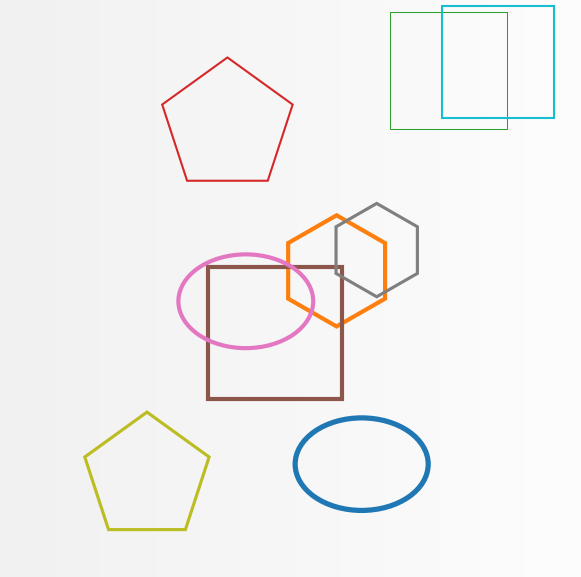[{"shape": "oval", "thickness": 2.5, "radius": 0.57, "center": [0.622, 0.195]}, {"shape": "hexagon", "thickness": 2, "radius": 0.48, "center": [0.579, 0.53]}, {"shape": "square", "thickness": 0.5, "radius": 0.51, "center": [0.772, 0.876]}, {"shape": "pentagon", "thickness": 1, "radius": 0.59, "center": [0.391, 0.782]}, {"shape": "square", "thickness": 2, "radius": 0.57, "center": [0.473, 0.423]}, {"shape": "oval", "thickness": 2, "radius": 0.58, "center": [0.423, 0.477]}, {"shape": "hexagon", "thickness": 1.5, "radius": 0.4, "center": [0.648, 0.566]}, {"shape": "pentagon", "thickness": 1.5, "radius": 0.56, "center": [0.253, 0.173]}, {"shape": "square", "thickness": 1, "radius": 0.48, "center": [0.857, 0.892]}]